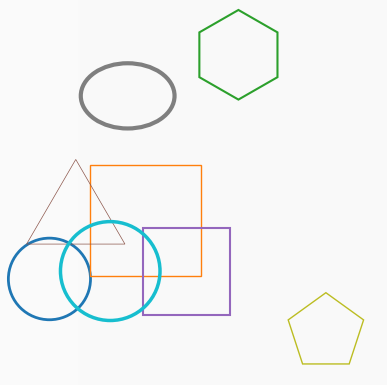[{"shape": "circle", "thickness": 2, "radius": 0.53, "center": [0.128, 0.275]}, {"shape": "square", "thickness": 1, "radius": 0.72, "center": [0.376, 0.427]}, {"shape": "hexagon", "thickness": 1.5, "radius": 0.58, "center": [0.615, 0.858]}, {"shape": "square", "thickness": 1.5, "radius": 0.56, "center": [0.482, 0.295]}, {"shape": "triangle", "thickness": 0.5, "radius": 0.73, "center": [0.195, 0.439]}, {"shape": "oval", "thickness": 3, "radius": 0.6, "center": [0.329, 0.751]}, {"shape": "pentagon", "thickness": 1, "radius": 0.51, "center": [0.841, 0.137]}, {"shape": "circle", "thickness": 2.5, "radius": 0.64, "center": [0.284, 0.296]}]